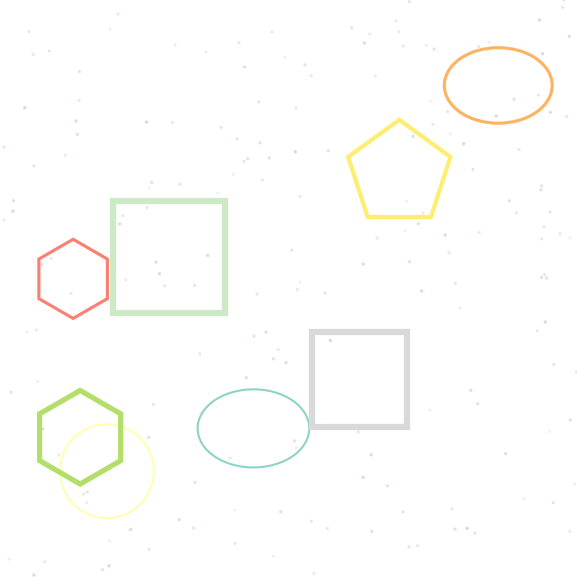[{"shape": "oval", "thickness": 1, "radius": 0.48, "center": [0.439, 0.257]}, {"shape": "circle", "thickness": 1, "radius": 0.41, "center": [0.185, 0.183]}, {"shape": "hexagon", "thickness": 1.5, "radius": 0.34, "center": [0.127, 0.516]}, {"shape": "oval", "thickness": 1.5, "radius": 0.47, "center": [0.863, 0.851]}, {"shape": "hexagon", "thickness": 2.5, "radius": 0.41, "center": [0.139, 0.242]}, {"shape": "square", "thickness": 3, "radius": 0.41, "center": [0.622, 0.342]}, {"shape": "square", "thickness": 3, "radius": 0.49, "center": [0.292, 0.554]}, {"shape": "pentagon", "thickness": 2, "radius": 0.47, "center": [0.691, 0.699]}]